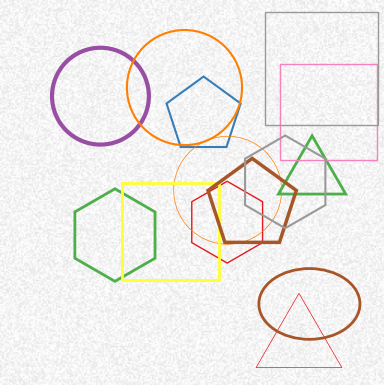[{"shape": "triangle", "thickness": 0.5, "radius": 0.64, "center": [0.777, 0.11]}, {"shape": "hexagon", "thickness": 1, "radius": 0.53, "center": [0.59, 0.423]}, {"shape": "pentagon", "thickness": 1.5, "radius": 0.51, "center": [0.529, 0.7]}, {"shape": "hexagon", "thickness": 2, "radius": 0.6, "center": [0.299, 0.389]}, {"shape": "triangle", "thickness": 2, "radius": 0.5, "center": [0.811, 0.546]}, {"shape": "circle", "thickness": 3, "radius": 0.63, "center": [0.261, 0.75]}, {"shape": "circle", "thickness": 1.5, "radius": 0.75, "center": [0.479, 0.773]}, {"shape": "circle", "thickness": 0.5, "radius": 0.7, "center": [0.591, 0.506]}, {"shape": "square", "thickness": 2, "radius": 0.63, "center": [0.443, 0.398]}, {"shape": "pentagon", "thickness": 2.5, "radius": 0.6, "center": [0.655, 0.468]}, {"shape": "oval", "thickness": 2, "radius": 0.66, "center": [0.804, 0.211]}, {"shape": "square", "thickness": 1, "radius": 0.63, "center": [0.853, 0.709]}, {"shape": "square", "thickness": 1, "radius": 0.73, "center": [0.835, 0.822]}, {"shape": "hexagon", "thickness": 1.5, "radius": 0.6, "center": [0.741, 0.528]}]